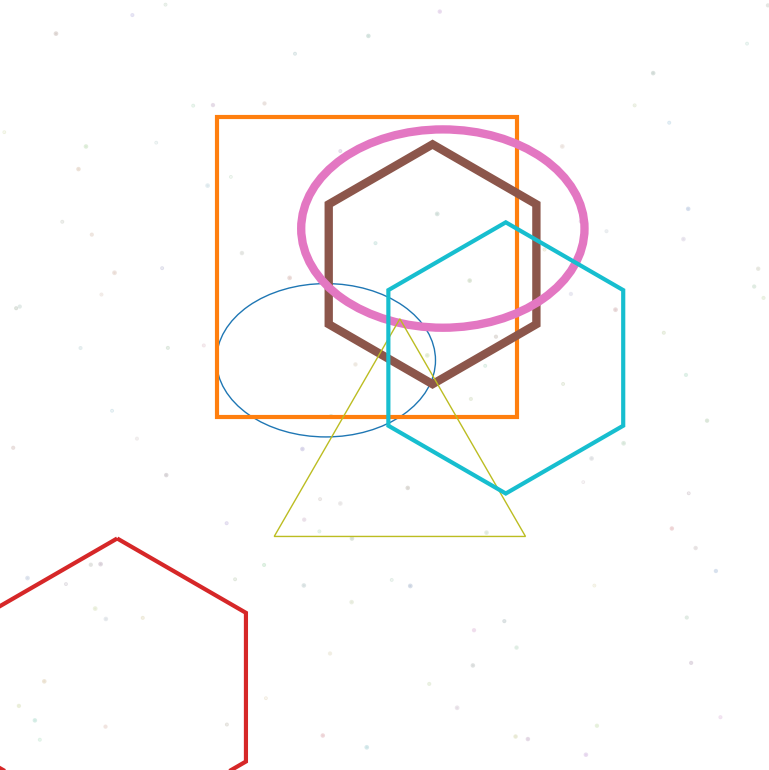[{"shape": "oval", "thickness": 0.5, "radius": 0.71, "center": [0.423, 0.532]}, {"shape": "square", "thickness": 1.5, "radius": 0.97, "center": [0.477, 0.654]}, {"shape": "hexagon", "thickness": 1.5, "radius": 0.97, "center": [0.152, 0.108]}, {"shape": "hexagon", "thickness": 3, "radius": 0.78, "center": [0.562, 0.657]}, {"shape": "oval", "thickness": 3, "radius": 0.92, "center": [0.575, 0.703]}, {"shape": "triangle", "thickness": 0.5, "radius": 0.94, "center": [0.519, 0.398]}, {"shape": "hexagon", "thickness": 1.5, "radius": 0.88, "center": [0.657, 0.535]}]